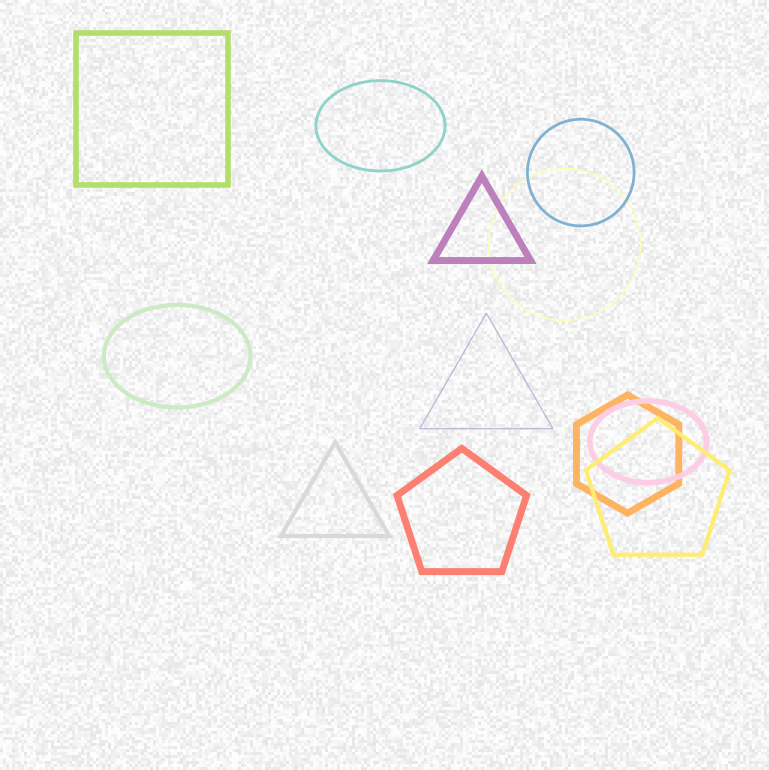[{"shape": "oval", "thickness": 1, "radius": 0.42, "center": [0.494, 0.837]}, {"shape": "circle", "thickness": 0.5, "radius": 0.49, "center": [0.733, 0.683]}, {"shape": "triangle", "thickness": 0.5, "radius": 0.5, "center": [0.632, 0.493]}, {"shape": "pentagon", "thickness": 2.5, "radius": 0.44, "center": [0.6, 0.329]}, {"shape": "circle", "thickness": 1, "radius": 0.35, "center": [0.754, 0.776]}, {"shape": "hexagon", "thickness": 2.5, "radius": 0.38, "center": [0.815, 0.41]}, {"shape": "square", "thickness": 2, "radius": 0.49, "center": [0.198, 0.859]}, {"shape": "oval", "thickness": 2, "radius": 0.38, "center": [0.842, 0.426]}, {"shape": "triangle", "thickness": 1.5, "radius": 0.41, "center": [0.435, 0.345]}, {"shape": "triangle", "thickness": 2.5, "radius": 0.37, "center": [0.626, 0.698]}, {"shape": "oval", "thickness": 1.5, "radius": 0.48, "center": [0.23, 0.537]}, {"shape": "pentagon", "thickness": 1.5, "radius": 0.49, "center": [0.854, 0.359]}]